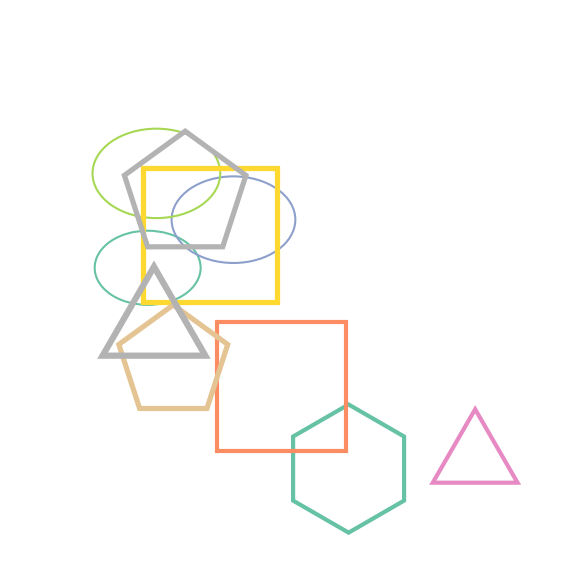[{"shape": "hexagon", "thickness": 2, "radius": 0.55, "center": [0.604, 0.188]}, {"shape": "oval", "thickness": 1, "radius": 0.46, "center": [0.256, 0.535]}, {"shape": "square", "thickness": 2, "radius": 0.56, "center": [0.488, 0.33]}, {"shape": "oval", "thickness": 1, "radius": 0.54, "center": [0.404, 0.619]}, {"shape": "triangle", "thickness": 2, "radius": 0.42, "center": [0.823, 0.206]}, {"shape": "oval", "thickness": 1, "radius": 0.55, "center": [0.271, 0.699]}, {"shape": "square", "thickness": 2.5, "radius": 0.58, "center": [0.363, 0.593]}, {"shape": "pentagon", "thickness": 2.5, "radius": 0.5, "center": [0.3, 0.372]}, {"shape": "pentagon", "thickness": 2.5, "radius": 0.55, "center": [0.321, 0.661]}, {"shape": "triangle", "thickness": 3, "radius": 0.51, "center": [0.267, 0.435]}]